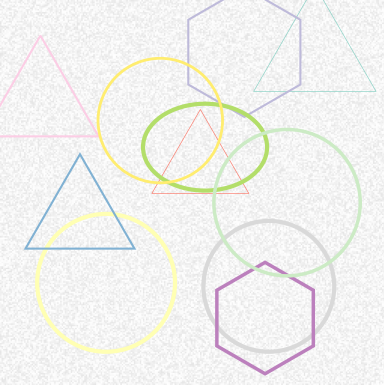[{"shape": "triangle", "thickness": 0.5, "radius": 0.92, "center": [0.818, 0.854]}, {"shape": "circle", "thickness": 3, "radius": 0.9, "center": [0.276, 0.265]}, {"shape": "hexagon", "thickness": 1.5, "radius": 0.84, "center": [0.635, 0.865]}, {"shape": "triangle", "thickness": 0.5, "radius": 0.73, "center": [0.52, 0.57]}, {"shape": "triangle", "thickness": 1.5, "radius": 0.82, "center": [0.208, 0.436]}, {"shape": "oval", "thickness": 3, "radius": 0.81, "center": [0.533, 0.618]}, {"shape": "triangle", "thickness": 1.5, "radius": 0.87, "center": [0.105, 0.733]}, {"shape": "circle", "thickness": 3, "radius": 0.85, "center": [0.698, 0.256]}, {"shape": "hexagon", "thickness": 2.5, "radius": 0.72, "center": [0.689, 0.174]}, {"shape": "circle", "thickness": 2.5, "radius": 0.95, "center": [0.746, 0.474]}, {"shape": "circle", "thickness": 2, "radius": 0.81, "center": [0.416, 0.687]}]